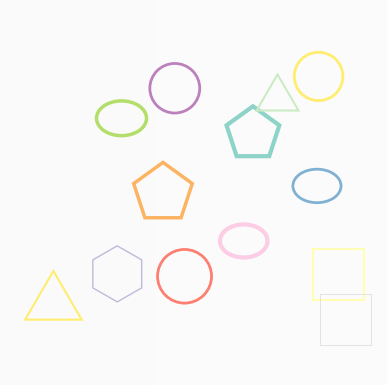[{"shape": "pentagon", "thickness": 3, "radius": 0.36, "center": [0.653, 0.652]}, {"shape": "square", "thickness": 1.5, "radius": 0.33, "center": [0.874, 0.287]}, {"shape": "hexagon", "thickness": 1, "radius": 0.36, "center": [0.303, 0.289]}, {"shape": "circle", "thickness": 2, "radius": 0.35, "center": [0.476, 0.282]}, {"shape": "oval", "thickness": 2, "radius": 0.31, "center": [0.818, 0.517]}, {"shape": "pentagon", "thickness": 2.5, "radius": 0.4, "center": [0.421, 0.499]}, {"shape": "oval", "thickness": 2.5, "radius": 0.32, "center": [0.314, 0.693]}, {"shape": "oval", "thickness": 3, "radius": 0.31, "center": [0.629, 0.374]}, {"shape": "square", "thickness": 0.5, "radius": 0.33, "center": [0.891, 0.169]}, {"shape": "circle", "thickness": 2, "radius": 0.32, "center": [0.451, 0.771]}, {"shape": "triangle", "thickness": 1.5, "radius": 0.31, "center": [0.716, 0.744]}, {"shape": "circle", "thickness": 2, "radius": 0.31, "center": [0.822, 0.802]}, {"shape": "triangle", "thickness": 1.5, "radius": 0.42, "center": [0.138, 0.212]}]